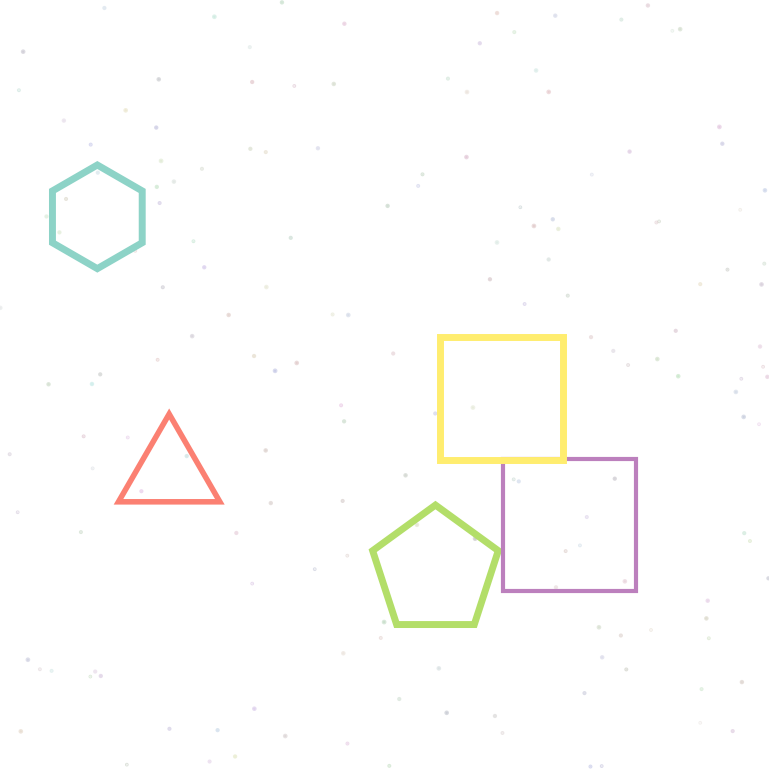[{"shape": "hexagon", "thickness": 2.5, "radius": 0.34, "center": [0.126, 0.718]}, {"shape": "triangle", "thickness": 2, "radius": 0.38, "center": [0.22, 0.386]}, {"shape": "pentagon", "thickness": 2.5, "radius": 0.43, "center": [0.566, 0.258]}, {"shape": "square", "thickness": 1.5, "radius": 0.43, "center": [0.739, 0.318]}, {"shape": "square", "thickness": 2.5, "radius": 0.4, "center": [0.651, 0.482]}]